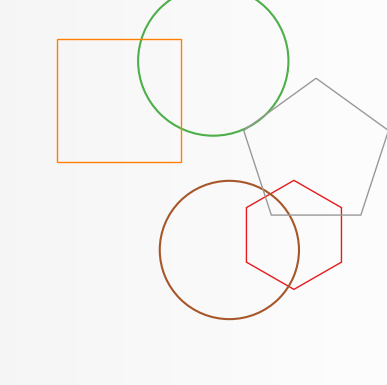[{"shape": "hexagon", "thickness": 1, "radius": 0.71, "center": [0.759, 0.39]}, {"shape": "circle", "thickness": 1.5, "radius": 0.97, "center": [0.55, 0.842]}, {"shape": "square", "thickness": 1, "radius": 0.8, "center": [0.307, 0.739]}, {"shape": "circle", "thickness": 1.5, "radius": 0.9, "center": [0.592, 0.351]}, {"shape": "pentagon", "thickness": 1, "radius": 0.98, "center": [0.816, 0.6]}]